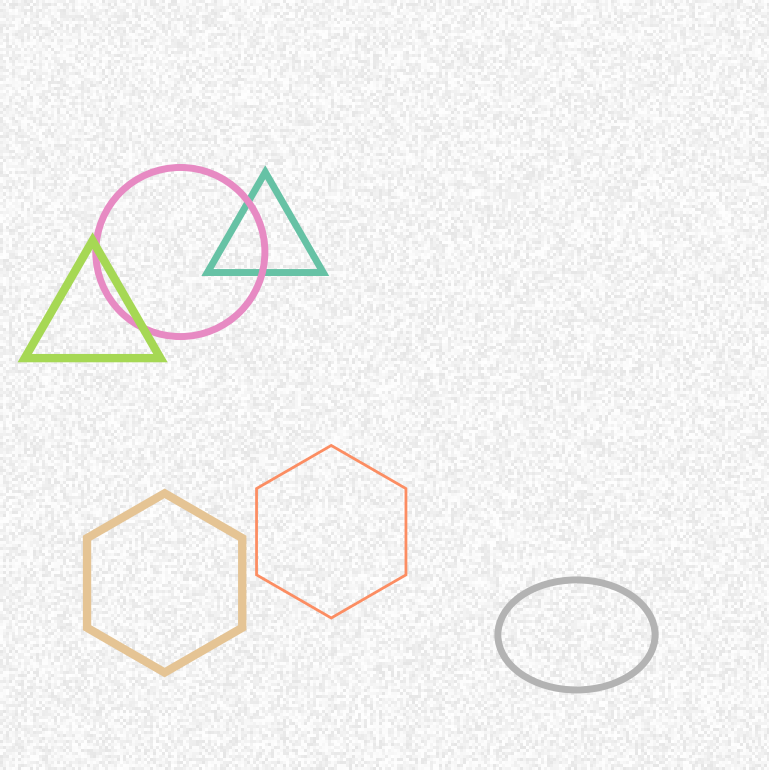[{"shape": "triangle", "thickness": 2.5, "radius": 0.43, "center": [0.345, 0.689]}, {"shape": "hexagon", "thickness": 1, "radius": 0.56, "center": [0.43, 0.309]}, {"shape": "circle", "thickness": 2.5, "radius": 0.55, "center": [0.234, 0.673]}, {"shape": "triangle", "thickness": 3, "radius": 0.51, "center": [0.12, 0.586]}, {"shape": "hexagon", "thickness": 3, "radius": 0.58, "center": [0.214, 0.243]}, {"shape": "oval", "thickness": 2.5, "radius": 0.51, "center": [0.749, 0.175]}]